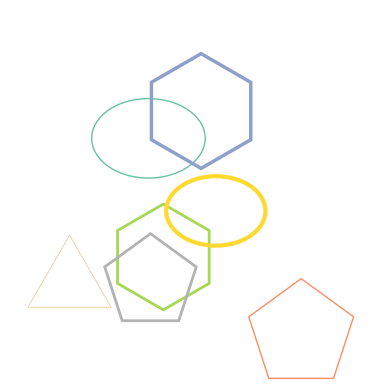[{"shape": "oval", "thickness": 1, "radius": 0.74, "center": [0.386, 0.641]}, {"shape": "pentagon", "thickness": 1, "radius": 0.72, "center": [0.782, 0.133]}, {"shape": "hexagon", "thickness": 2.5, "radius": 0.74, "center": [0.522, 0.712]}, {"shape": "hexagon", "thickness": 2, "radius": 0.69, "center": [0.424, 0.333]}, {"shape": "oval", "thickness": 3, "radius": 0.64, "center": [0.561, 0.452]}, {"shape": "triangle", "thickness": 0.5, "radius": 0.62, "center": [0.181, 0.264]}, {"shape": "pentagon", "thickness": 2, "radius": 0.63, "center": [0.391, 0.268]}]